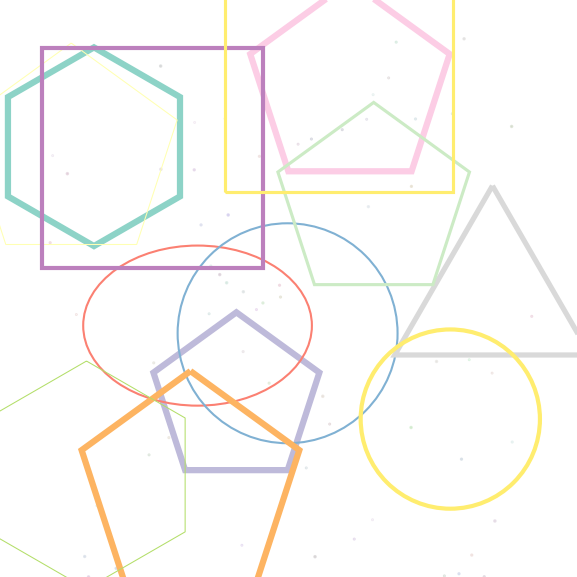[{"shape": "hexagon", "thickness": 3, "radius": 0.86, "center": [0.163, 0.745]}, {"shape": "pentagon", "thickness": 0.5, "radius": 0.96, "center": [0.123, 0.732]}, {"shape": "pentagon", "thickness": 3, "radius": 0.76, "center": [0.409, 0.307]}, {"shape": "oval", "thickness": 1, "radius": 0.99, "center": [0.342, 0.435]}, {"shape": "circle", "thickness": 1, "radius": 0.95, "center": [0.498, 0.422]}, {"shape": "pentagon", "thickness": 3, "radius": 0.99, "center": [0.33, 0.158]}, {"shape": "hexagon", "thickness": 0.5, "radius": 0.99, "center": [0.15, 0.177]}, {"shape": "pentagon", "thickness": 3, "radius": 0.91, "center": [0.606, 0.849]}, {"shape": "triangle", "thickness": 2.5, "radius": 0.98, "center": [0.853, 0.482]}, {"shape": "square", "thickness": 2, "radius": 0.96, "center": [0.264, 0.725]}, {"shape": "pentagon", "thickness": 1.5, "radius": 0.87, "center": [0.647, 0.647]}, {"shape": "square", "thickness": 1.5, "radius": 0.98, "center": [0.587, 0.864]}, {"shape": "circle", "thickness": 2, "radius": 0.78, "center": [0.78, 0.273]}]